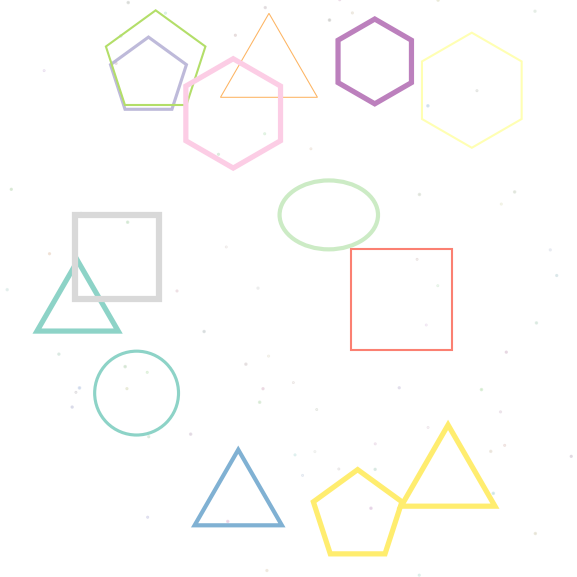[{"shape": "circle", "thickness": 1.5, "radius": 0.36, "center": [0.237, 0.318]}, {"shape": "triangle", "thickness": 2.5, "radius": 0.41, "center": [0.134, 0.466]}, {"shape": "hexagon", "thickness": 1, "radius": 0.5, "center": [0.817, 0.843]}, {"shape": "pentagon", "thickness": 1.5, "radius": 0.35, "center": [0.257, 0.866]}, {"shape": "square", "thickness": 1, "radius": 0.44, "center": [0.695, 0.48]}, {"shape": "triangle", "thickness": 2, "radius": 0.44, "center": [0.413, 0.133]}, {"shape": "triangle", "thickness": 0.5, "radius": 0.48, "center": [0.466, 0.879]}, {"shape": "pentagon", "thickness": 1, "radius": 0.45, "center": [0.27, 0.891]}, {"shape": "hexagon", "thickness": 2.5, "radius": 0.47, "center": [0.404, 0.803]}, {"shape": "square", "thickness": 3, "radius": 0.36, "center": [0.202, 0.554]}, {"shape": "hexagon", "thickness": 2.5, "radius": 0.37, "center": [0.649, 0.893]}, {"shape": "oval", "thickness": 2, "radius": 0.43, "center": [0.569, 0.627]}, {"shape": "triangle", "thickness": 2.5, "radius": 0.47, "center": [0.776, 0.17]}, {"shape": "pentagon", "thickness": 2.5, "radius": 0.4, "center": [0.619, 0.105]}]